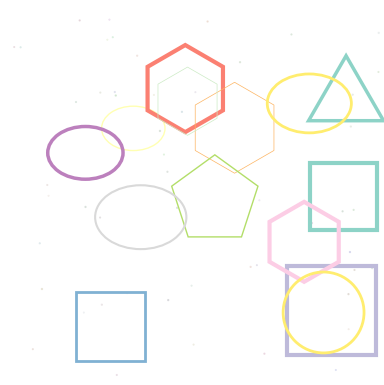[{"shape": "triangle", "thickness": 2.5, "radius": 0.56, "center": [0.899, 0.743]}, {"shape": "square", "thickness": 3, "radius": 0.44, "center": [0.892, 0.49]}, {"shape": "oval", "thickness": 1, "radius": 0.41, "center": [0.346, 0.667]}, {"shape": "square", "thickness": 3, "radius": 0.58, "center": [0.861, 0.193]}, {"shape": "hexagon", "thickness": 3, "radius": 0.57, "center": [0.481, 0.77]}, {"shape": "square", "thickness": 2, "radius": 0.45, "center": [0.287, 0.152]}, {"shape": "hexagon", "thickness": 0.5, "radius": 0.59, "center": [0.609, 0.668]}, {"shape": "pentagon", "thickness": 1, "radius": 0.59, "center": [0.558, 0.48]}, {"shape": "hexagon", "thickness": 3, "radius": 0.52, "center": [0.79, 0.372]}, {"shape": "oval", "thickness": 1.5, "radius": 0.59, "center": [0.366, 0.436]}, {"shape": "oval", "thickness": 2.5, "radius": 0.49, "center": [0.222, 0.603]}, {"shape": "hexagon", "thickness": 0.5, "radius": 0.44, "center": [0.487, 0.737]}, {"shape": "oval", "thickness": 2, "radius": 0.55, "center": [0.803, 0.731]}, {"shape": "circle", "thickness": 2, "radius": 0.53, "center": [0.84, 0.188]}]